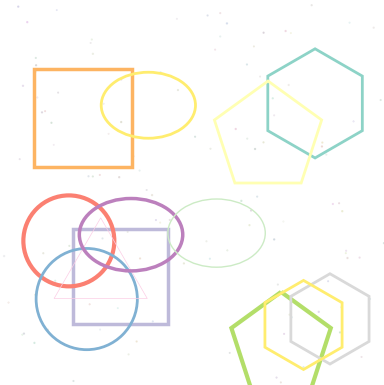[{"shape": "hexagon", "thickness": 2, "radius": 0.71, "center": [0.818, 0.731]}, {"shape": "pentagon", "thickness": 2, "radius": 0.73, "center": [0.696, 0.643]}, {"shape": "square", "thickness": 2.5, "radius": 0.62, "center": [0.314, 0.283]}, {"shape": "circle", "thickness": 3, "radius": 0.59, "center": [0.179, 0.374]}, {"shape": "circle", "thickness": 2, "radius": 0.66, "center": [0.225, 0.223]}, {"shape": "square", "thickness": 2.5, "radius": 0.63, "center": [0.215, 0.693]}, {"shape": "pentagon", "thickness": 3, "radius": 0.68, "center": [0.73, 0.106]}, {"shape": "triangle", "thickness": 0.5, "radius": 0.7, "center": [0.262, 0.294]}, {"shape": "hexagon", "thickness": 2, "radius": 0.59, "center": [0.857, 0.172]}, {"shape": "oval", "thickness": 2.5, "radius": 0.67, "center": [0.34, 0.39]}, {"shape": "oval", "thickness": 1, "radius": 0.63, "center": [0.563, 0.395]}, {"shape": "oval", "thickness": 2, "radius": 0.61, "center": [0.385, 0.727]}, {"shape": "hexagon", "thickness": 2, "radius": 0.58, "center": [0.788, 0.156]}]